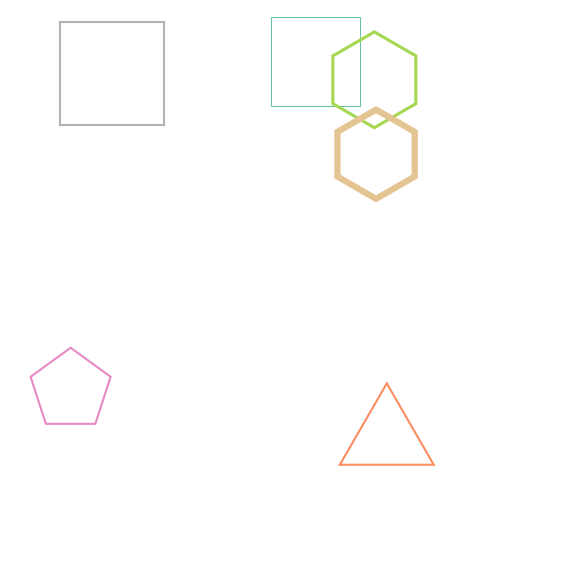[{"shape": "square", "thickness": 0.5, "radius": 0.38, "center": [0.546, 0.892]}, {"shape": "triangle", "thickness": 1, "radius": 0.47, "center": [0.67, 0.241]}, {"shape": "pentagon", "thickness": 1, "radius": 0.36, "center": [0.122, 0.324]}, {"shape": "hexagon", "thickness": 1.5, "radius": 0.41, "center": [0.648, 0.861]}, {"shape": "hexagon", "thickness": 3, "radius": 0.39, "center": [0.651, 0.732]}, {"shape": "square", "thickness": 1, "radius": 0.45, "center": [0.194, 0.872]}]